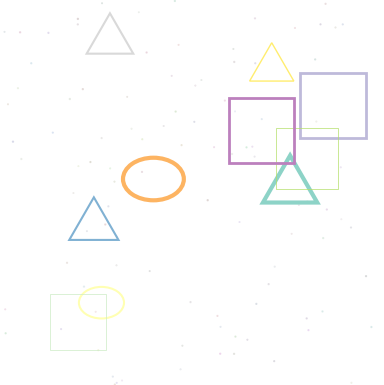[{"shape": "triangle", "thickness": 3, "radius": 0.41, "center": [0.754, 0.515]}, {"shape": "oval", "thickness": 1.5, "radius": 0.29, "center": [0.264, 0.214]}, {"shape": "square", "thickness": 2, "radius": 0.43, "center": [0.865, 0.726]}, {"shape": "triangle", "thickness": 1.5, "radius": 0.37, "center": [0.244, 0.414]}, {"shape": "oval", "thickness": 3, "radius": 0.39, "center": [0.398, 0.535]}, {"shape": "square", "thickness": 0.5, "radius": 0.4, "center": [0.797, 0.588]}, {"shape": "triangle", "thickness": 1.5, "radius": 0.35, "center": [0.286, 0.896]}, {"shape": "square", "thickness": 2, "radius": 0.42, "center": [0.679, 0.662]}, {"shape": "square", "thickness": 0.5, "radius": 0.36, "center": [0.202, 0.164]}, {"shape": "triangle", "thickness": 1, "radius": 0.33, "center": [0.706, 0.823]}]